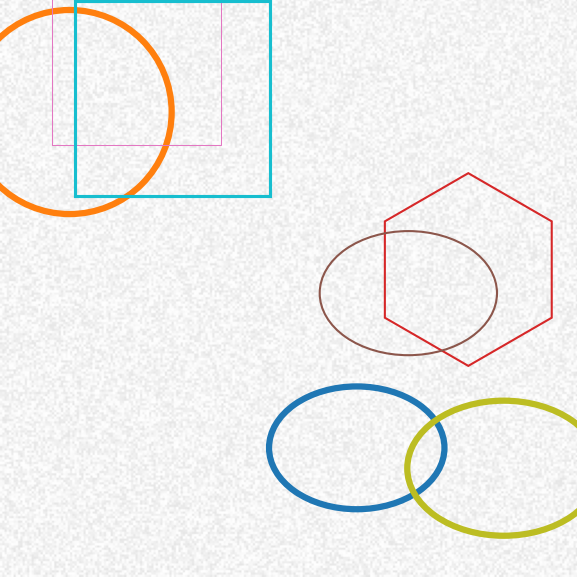[{"shape": "oval", "thickness": 3, "radius": 0.76, "center": [0.618, 0.224]}, {"shape": "circle", "thickness": 3, "radius": 0.88, "center": [0.121, 0.805]}, {"shape": "hexagon", "thickness": 1, "radius": 0.83, "center": [0.811, 0.532]}, {"shape": "oval", "thickness": 1, "radius": 0.77, "center": [0.707, 0.492]}, {"shape": "square", "thickness": 0.5, "radius": 0.73, "center": [0.236, 0.894]}, {"shape": "oval", "thickness": 3, "radius": 0.84, "center": [0.872, 0.188]}, {"shape": "square", "thickness": 1.5, "radius": 0.85, "center": [0.299, 0.828]}]